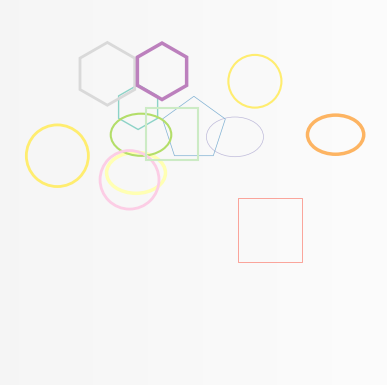[{"shape": "hexagon", "thickness": 1, "radius": 0.29, "center": [0.356, 0.722]}, {"shape": "oval", "thickness": 2.5, "radius": 0.38, "center": [0.351, 0.551]}, {"shape": "oval", "thickness": 0.5, "radius": 0.37, "center": [0.606, 0.645]}, {"shape": "square", "thickness": 0.5, "radius": 0.41, "center": [0.697, 0.403]}, {"shape": "pentagon", "thickness": 0.5, "radius": 0.43, "center": [0.5, 0.665]}, {"shape": "oval", "thickness": 2.5, "radius": 0.36, "center": [0.866, 0.65]}, {"shape": "oval", "thickness": 1.5, "radius": 0.39, "center": [0.364, 0.65]}, {"shape": "circle", "thickness": 2, "radius": 0.38, "center": [0.334, 0.533]}, {"shape": "hexagon", "thickness": 2, "radius": 0.41, "center": [0.277, 0.808]}, {"shape": "hexagon", "thickness": 2.5, "radius": 0.37, "center": [0.418, 0.815]}, {"shape": "square", "thickness": 1.5, "radius": 0.34, "center": [0.445, 0.653]}, {"shape": "circle", "thickness": 2, "radius": 0.4, "center": [0.148, 0.596]}, {"shape": "circle", "thickness": 1.5, "radius": 0.34, "center": [0.658, 0.789]}]